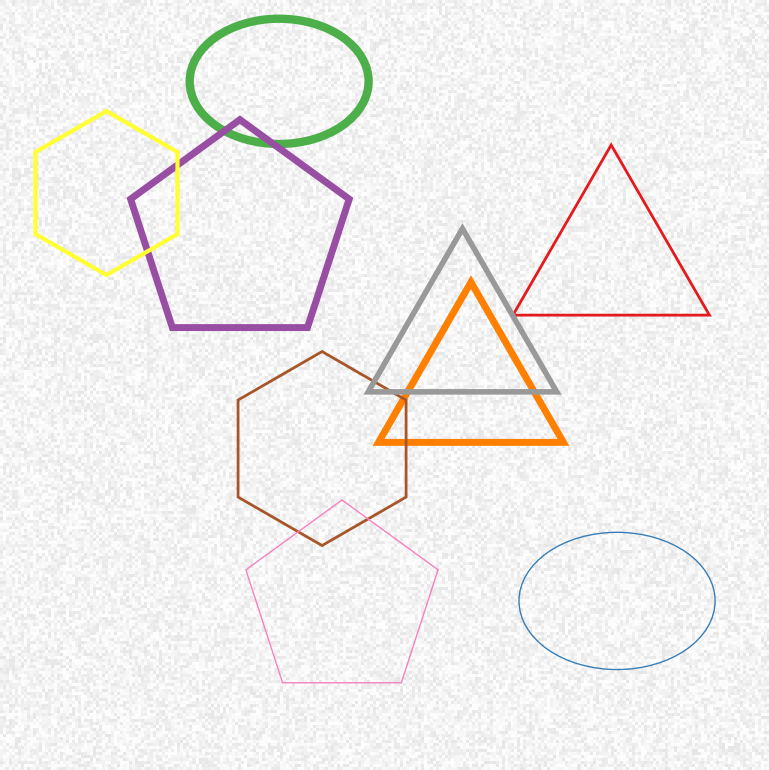[{"shape": "triangle", "thickness": 1, "radius": 0.74, "center": [0.794, 0.664]}, {"shape": "oval", "thickness": 0.5, "radius": 0.64, "center": [0.801, 0.22]}, {"shape": "oval", "thickness": 3, "radius": 0.58, "center": [0.363, 0.894]}, {"shape": "pentagon", "thickness": 2.5, "radius": 0.75, "center": [0.312, 0.695]}, {"shape": "triangle", "thickness": 2.5, "radius": 0.69, "center": [0.612, 0.495]}, {"shape": "hexagon", "thickness": 1.5, "radius": 0.53, "center": [0.138, 0.749]}, {"shape": "hexagon", "thickness": 1, "radius": 0.63, "center": [0.418, 0.417]}, {"shape": "pentagon", "thickness": 0.5, "radius": 0.66, "center": [0.444, 0.219]}, {"shape": "triangle", "thickness": 2, "radius": 0.71, "center": [0.601, 0.562]}]